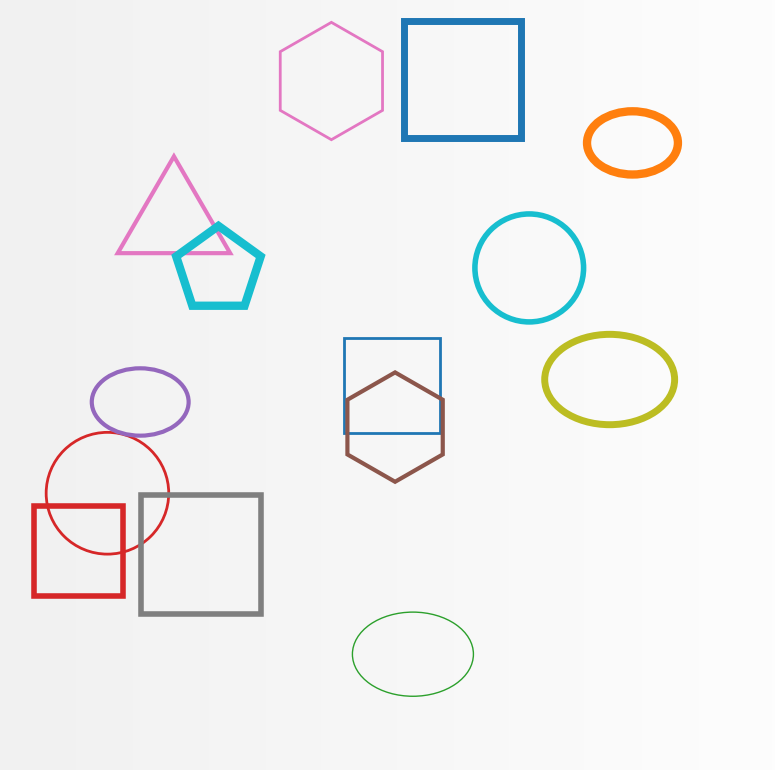[{"shape": "square", "thickness": 1, "radius": 0.31, "center": [0.506, 0.499]}, {"shape": "square", "thickness": 2.5, "radius": 0.38, "center": [0.597, 0.897]}, {"shape": "oval", "thickness": 3, "radius": 0.29, "center": [0.816, 0.814]}, {"shape": "oval", "thickness": 0.5, "radius": 0.39, "center": [0.533, 0.15]}, {"shape": "square", "thickness": 2, "radius": 0.29, "center": [0.101, 0.284]}, {"shape": "circle", "thickness": 1, "radius": 0.4, "center": [0.139, 0.359]}, {"shape": "oval", "thickness": 1.5, "radius": 0.31, "center": [0.181, 0.478]}, {"shape": "hexagon", "thickness": 1.5, "radius": 0.36, "center": [0.51, 0.445]}, {"shape": "hexagon", "thickness": 1, "radius": 0.38, "center": [0.428, 0.895]}, {"shape": "triangle", "thickness": 1.5, "radius": 0.42, "center": [0.224, 0.713]}, {"shape": "square", "thickness": 2, "radius": 0.39, "center": [0.259, 0.28]}, {"shape": "oval", "thickness": 2.5, "radius": 0.42, "center": [0.787, 0.507]}, {"shape": "circle", "thickness": 2, "radius": 0.35, "center": [0.683, 0.652]}, {"shape": "pentagon", "thickness": 3, "radius": 0.29, "center": [0.282, 0.649]}]